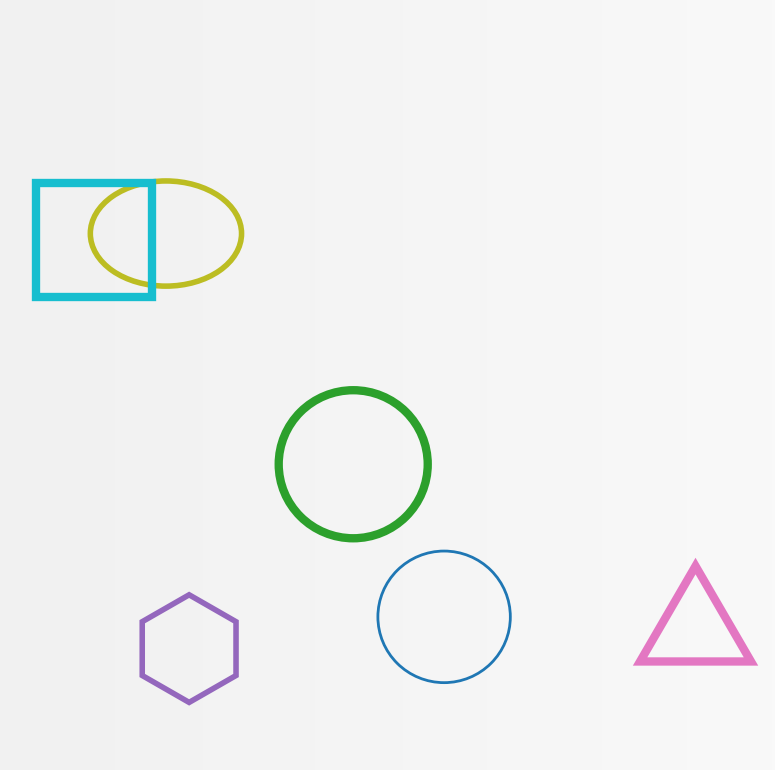[{"shape": "circle", "thickness": 1, "radius": 0.43, "center": [0.573, 0.199]}, {"shape": "circle", "thickness": 3, "radius": 0.48, "center": [0.456, 0.397]}, {"shape": "hexagon", "thickness": 2, "radius": 0.35, "center": [0.244, 0.158]}, {"shape": "triangle", "thickness": 3, "radius": 0.41, "center": [0.897, 0.182]}, {"shape": "oval", "thickness": 2, "radius": 0.49, "center": [0.214, 0.697]}, {"shape": "square", "thickness": 3, "radius": 0.37, "center": [0.122, 0.688]}]